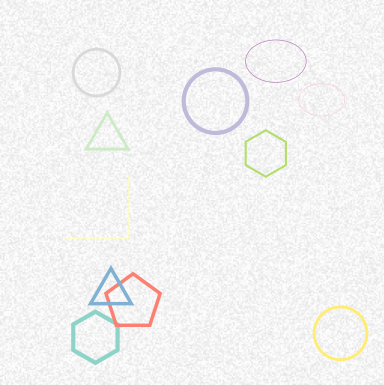[{"shape": "hexagon", "thickness": 3, "radius": 0.33, "center": [0.248, 0.124]}, {"shape": "square", "thickness": 0.5, "radius": 0.41, "center": [0.25, 0.465]}, {"shape": "circle", "thickness": 3, "radius": 0.41, "center": [0.56, 0.737]}, {"shape": "pentagon", "thickness": 2.5, "radius": 0.37, "center": [0.346, 0.215]}, {"shape": "triangle", "thickness": 2.5, "radius": 0.31, "center": [0.288, 0.242]}, {"shape": "hexagon", "thickness": 1.5, "radius": 0.3, "center": [0.69, 0.601]}, {"shape": "oval", "thickness": 0.5, "radius": 0.3, "center": [0.835, 0.741]}, {"shape": "circle", "thickness": 2, "radius": 0.3, "center": [0.251, 0.811]}, {"shape": "oval", "thickness": 0.5, "radius": 0.39, "center": [0.717, 0.841]}, {"shape": "triangle", "thickness": 2, "radius": 0.31, "center": [0.278, 0.644]}, {"shape": "circle", "thickness": 2, "radius": 0.34, "center": [0.884, 0.134]}]